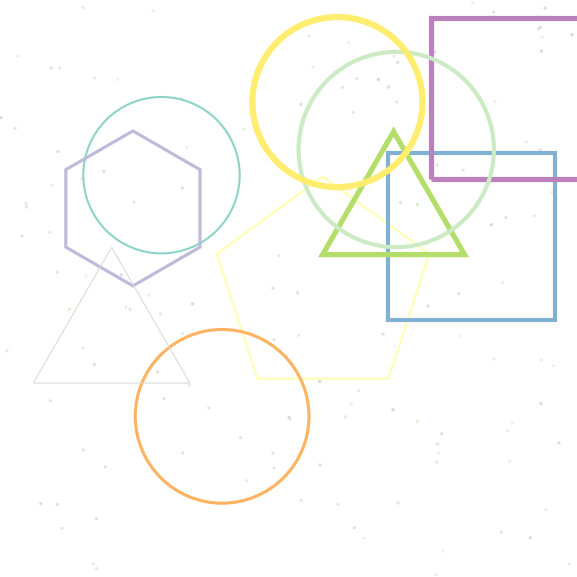[{"shape": "circle", "thickness": 1, "radius": 0.68, "center": [0.28, 0.696]}, {"shape": "pentagon", "thickness": 1, "radius": 0.97, "center": [0.559, 0.5]}, {"shape": "hexagon", "thickness": 1.5, "radius": 0.67, "center": [0.23, 0.638]}, {"shape": "square", "thickness": 2, "radius": 0.72, "center": [0.816, 0.59]}, {"shape": "circle", "thickness": 1.5, "radius": 0.75, "center": [0.385, 0.278]}, {"shape": "triangle", "thickness": 2.5, "radius": 0.71, "center": [0.682, 0.629]}, {"shape": "triangle", "thickness": 0.5, "radius": 0.78, "center": [0.193, 0.414]}, {"shape": "square", "thickness": 2.5, "radius": 0.7, "center": [0.886, 0.829]}, {"shape": "circle", "thickness": 2, "radius": 0.85, "center": [0.686, 0.74]}, {"shape": "circle", "thickness": 3, "radius": 0.74, "center": [0.584, 0.822]}]